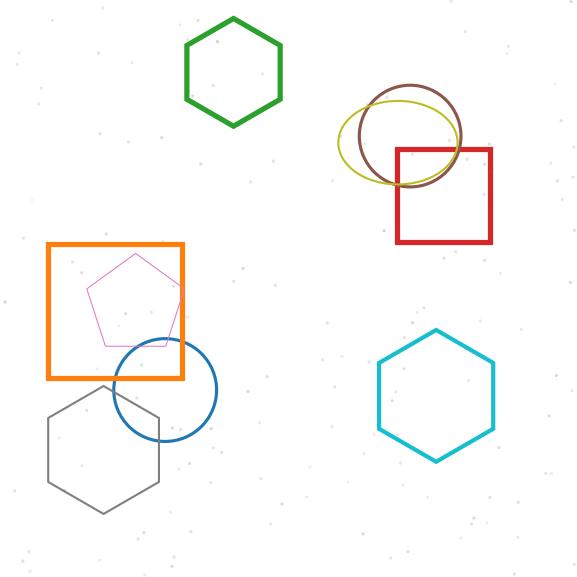[{"shape": "circle", "thickness": 1.5, "radius": 0.45, "center": [0.286, 0.324]}, {"shape": "square", "thickness": 2.5, "radius": 0.58, "center": [0.199, 0.461]}, {"shape": "hexagon", "thickness": 2.5, "radius": 0.47, "center": [0.404, 0.874]}, {"shape": "square", "thickness": 2.5, "radius": 0.4, "center": [0.768, 0.66]}, {"shape": "circle", "thickness": 1.5, "radius": 0.44, "center": [0.71, 0.764]}, {"shape": "pentagon", "thickness": 0.5, "radius": 0.44, "center": [0.235, 0.471]}, {"shape": "hexagon", "thickness": 1, "radius": 0.55, "center": [0.179, 0.22]}, {"shape": "oval", "thickness": 1, "radius": 0.52, "center": [0.689, 0.752]}, {"shape": "hexagon", "thickness": 2, "radius": 0.57, "center": [0.755, 0.314]}]